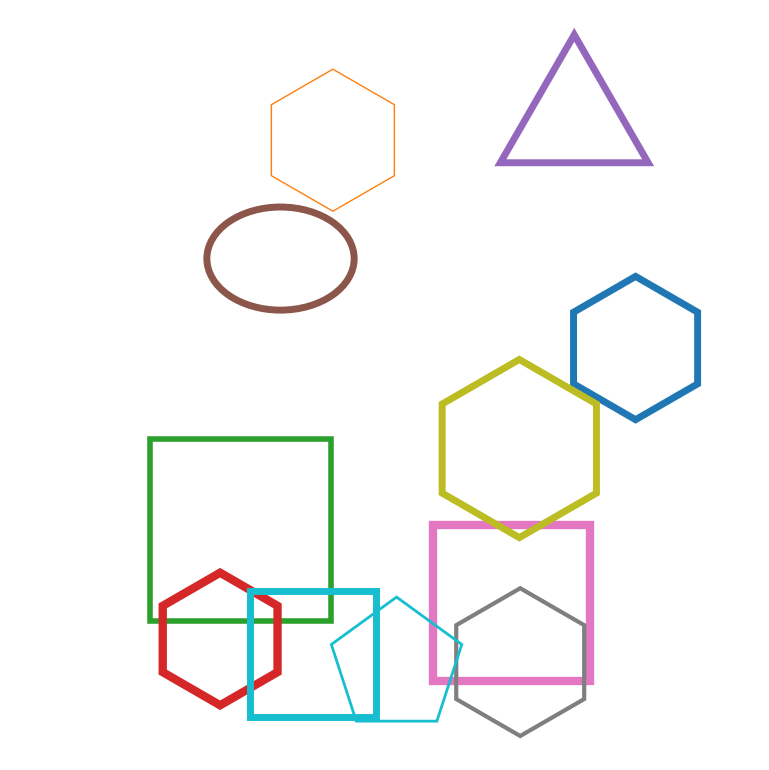[{"shape": "hexagon", "thickness": 2.5, "radius": 0.47, "center": [0.825, 0.548]}, {"shape": "hexagon", "thickness": 0.5, "radius": 0.46, "center": [0.432, 0.818]}, {"shape": "square", "thickness": 2, "radius": 0.59, "center": [0.312, 0.312]}, {"shape": "hexagon", "thickness": 3, "radius": 0.43, "center": [0.286, 0.17]}, {"shape": "triangle", "thickness": 2.5, "radius": 0.55, "center": [0.746, 0.844]}, {"shape": "oval", "thickness": 2.5, "radius": 0.48, "center": [0.364, 0.664]}, {"shape": "square", "thickness": 3, "radius": 0.51, "center": [0.664, 0.217]}, {"shape": "hexagon", "thickness": 1.5, "radius": 0.48, "center": [0.676, 0.14]}, {"shape": "hexagon", "thickness": 2.5, "radius": 0.58, "center": [0.674, 0.417]}, {"shape": "pentagon", "thickness": 1, "radius": 0.45, "center": [0.515, 0.136]}, {"shape": "square", "thickness": 2.5, "radius": 0.41, "center": [0.406, 0.15]}]